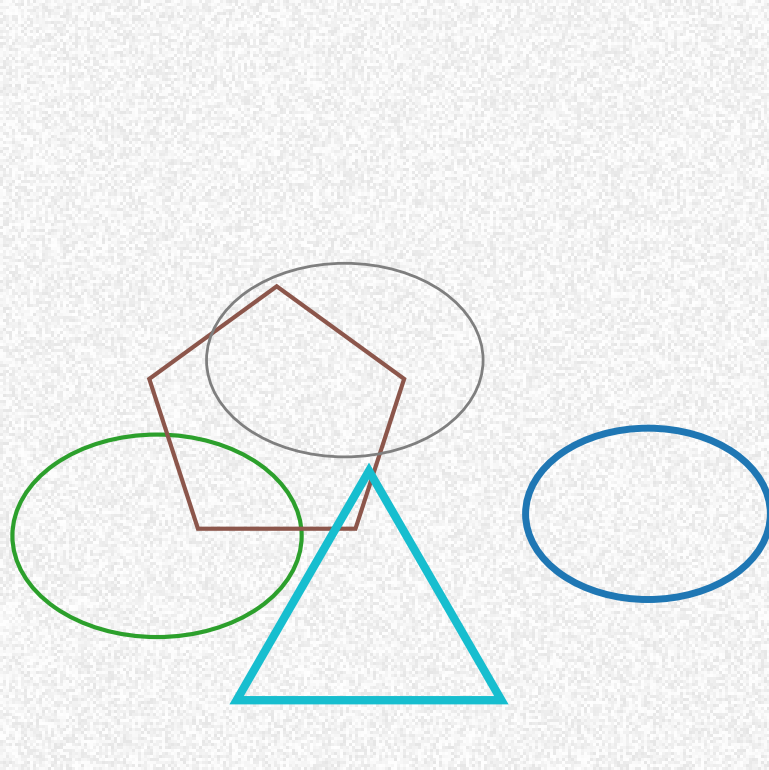[{"shape": "oval", "thickness": 2.5, "radius": 0.79, "center": [0.842, 0.333]}, {"shape": "oval", "thickness": 1.5, "radius": 0.94, "center": [0.204, 0.304]}, {"shape": "pentagon", "thickness": 1.5, "radius": 0.87, "center": [0.359, 0.454]}, {"shape": "oval", "thickness": 1, "radius": 0.9, "center": [0.448, 0.532]}, {"shape": "triangle", "thickness": 3, "radius": 0.99, "center": [0.479, 0.19]}]